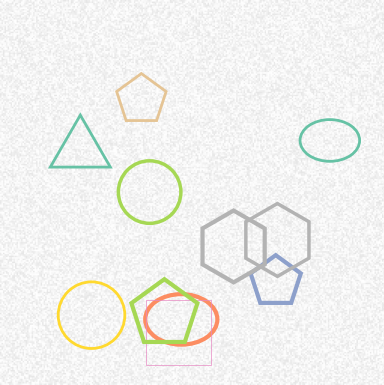[{"shape": "triangle", "thickness": 2, "radius": 0.45, "center": [0.209, 0.611]}, {"shape": "oval", "thickness": 2, "radius": 0.39, "center": [0.857, 0.635]}, {"shape": "oval", "thickness": 3, "radius": 0.47, "center": [0.471, 0.17]}, {"shape": "pentagon", "thickness": 3, "radius": 0.34, "center": [0.716, 0.269]}, {"shape": "square", "thickness": 0.5, "radius": 0.42, "center": [0.464, 0.136]}, {"shape": "pentagon", "thickness": 3, "radius": 0.45, "center": [0.427, 0.185]}, {"shape": "circle", "thickness": 2.5, "radius": 0.41, "center": [0.389, 0.501]}, {"shape": "circle", "thickness": 2, "radius": 0.43, "center": [0.238, 0.181]}, {"shape": "pentagon", "thickness": 2, "radius": 0.34, "center": [0.367, 0.741]}, {"shape": "hexagon", "thickness": 2.5, "radius": 0.47, "center": [0.721, 0.377]}, {"shape": "hexagon", "thickness": 3, "radius": 0.47, "center": [0.607, 0.36]}]